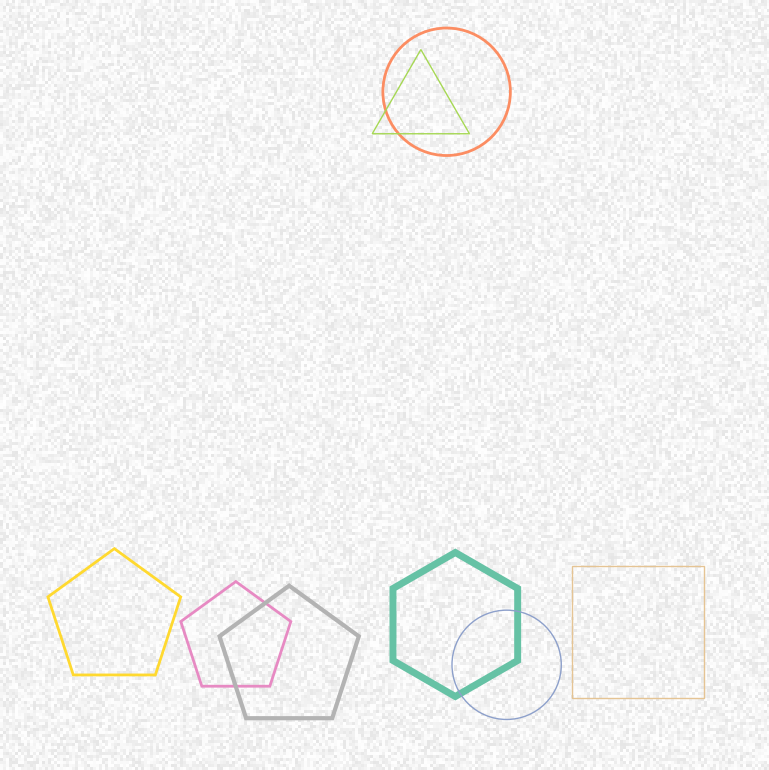[{"shape": "hexagon", "thickness": 2.5, "radius": 0.47, "center": [0.591, 0.189]}, {"shape": "circle", "thickness": 1, "radius": 0.41, "center": [0.58, 0.881]}, {"shape": "circle", "thickness": 0.5, "radius": 0.35, "center": [0.658, 0.137]}, {"shape": "pentagon", "thickness": 1, "radius": 0.38, "center": [0.306, 0.17]}, {"shape": "triangle", "thickness": 0.5, "radius": 0.36, "center": [0.547, 0.863]}, {"shape": "pentagon", "thickness": 1, "radius": 0.45, "center": [0.148, 0.197]}, {"shape": "square", "thickness": 0.5, "radius": 0.43, "center": [0.828, 0.179]}, {"shape": "pentagon", "thickness": 1.5, "radius": 0.48, "center": [0.376, 0.144]}]